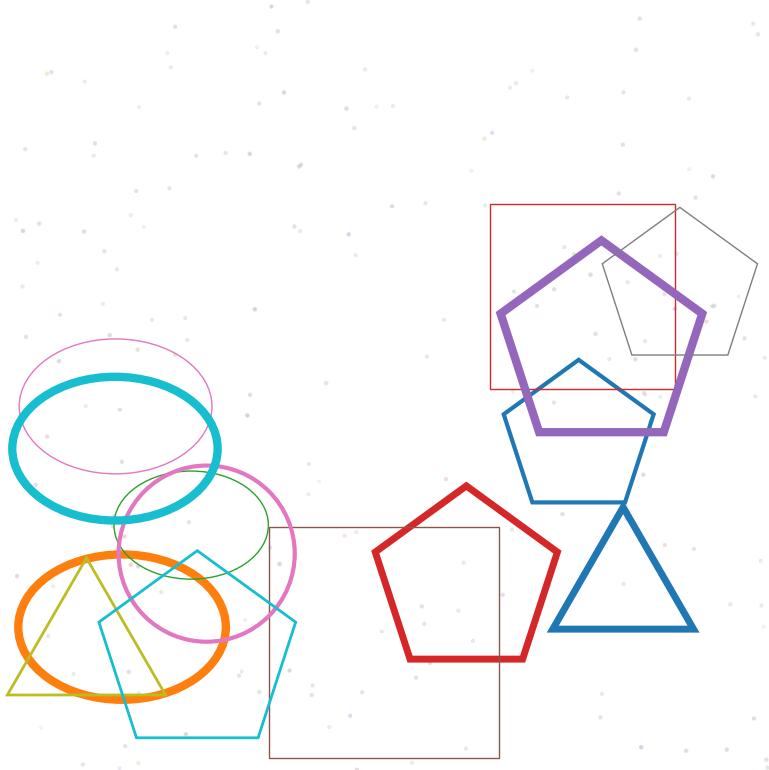[{"shape": "triangle", "thickness": 2.5, "radius": 0.53, "center": [0.809, 0.236]}, {"shape": "pentagon", "thickness": 1.5, "radius": 0.51, "center": [0.752, 0.43]}, {"shape": "oval", "thickness": 3, "radius": 0.67, "center": [0.159, 0.186]}, {"shape": "oval", "thickness": 0.5, "radius": 0.5, "center": [0.248, 0.318]}, {"shape": "square", "thickness": 0.5, "radius": 0.6, "center": [0.757, 0.615]}, {"shape": "pentagon", "thickness": 2.5, "radius": 0.62, "center": [0.606, 0.245]}, {"shape": "pentagon", "thickness": 3, "radius": 0.69, "center": [0.781, 0.55]}, {"shape": "square", "thickness": 0.5, "radius": 0.75, "center": [0.499, 0.166]}, {"shape": "oval", "thickness": 0.5, "radius": 0.63, "center": [0.15, 0.472]}, {"shape": "circle", "thickness": 1.5, "radius": 0.57, "center": [0.268, 0.281]}, {"shape": "pentagon", "thickness": 0.5, "radius": 0.53, "center": [0.883, 0.625]}, {"shape": "triangle", "thickness": 1, "radius": 0.59, "center": [0.112, 0.157]}, {"shape": "pentagon", "thickness": 1, "radius": 0.67, "center": [0.256, 0.15]}, {"shape": "oval", "thickness": 3, "radius": 0.67, "center": [0.149, 0.417]}]